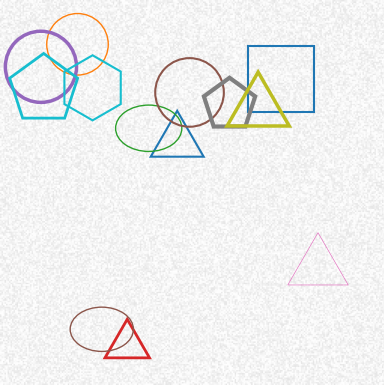[{"shape": "triangle", "thickness": 1.5, "radius": 0.4, "center": [0.46, 0.633]}, {"shape": "square", "thickness": 1.5, "radius": 0.43, "center": [0.73, 0.795]}, {"shape": "circle", "thickness": 1, "radius": 0.4, "center": [0.201, 0.885]}, {"shape": "oval", "thickness": 1, "radius": 0.43, "center": [0.386, 0.667]}, {"shape": "triangle", "thickness": 2, "radius": 0.33, "center": [0.331, 0.104]}, {"shape": "circle", "thickness": 2.5, "radius": 0.46, "center": [0.106, 0.826]}, {"shape": "oval", "thickness": 1, "radius": 0.41, "center": [0.264, 0.145]}, {"shape": "circle", "thickness": 1.5, "radius": 0.45, "center": [0.492, 0.76]}, {"shape": "triangle", "thickness": 0.5, "radius": 0.45, "center": [0.826, 0.305]}, {"shape": "pentagon", "thickness": 3, "radius": 0.35, "center": [0.596, 0.728]}, {"shape": "triangle", "thickness": 2.5, "radius": 0.47, "center": [0.67, 0.719]}, {"shape": "pentagon", "thickness": 2, "radius": 0.46, "center": [0.113, 0.768]}, {"shape": "hexagon", "thickness": 1.5, "radius": 0.42, "center": [0.24, 0.772]}]